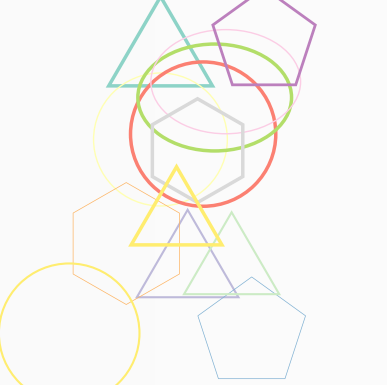[{"shape": "triangle", "thickness": 2.5, "radius": 0.77, "center": [0.414, 0.854]}, {"shape": "circle", "thickness": 1, "radius": 0.86, "center": [0.414, 0.638]}, {"shape": "triangle", "thickness": 1.5, "radius": 0.76, "center": [0.484, 0.304]}, {"shape": "circle", "thickness": 2.5, "radius": 0.94, "center": [0.524, 0.652]}, {"shape": "pentagon", "thickness": 0.5, "radius": 0.73, "center": [0.65, 0.135]}, {"shape": "hexagon", "thickness": 0.5, "radius": 0.79, "center": [0.326, 0.367]}, {"shape": "oval", "thickness": 2.5, "radius": 0.99, "center": [0.554, 0.747]}, {"shape": "oval", "thickness": 1, "radius": 0.97, "center": [0.583, 0.788]}, {"shape": "hexagon", "thickness": 2.5, "radius": 0.67, "center": [0.51, 0.609]}, {"shape": "pentagon", "thickness": 2, "radius": 0.69, "center": [0.681, 0.892]}, {"shape": "triangle", "thickness": 1.5, "radius": 0.71, "center": [0.598, 0.307]}, {"shape": "triangle", "thickness": 2.5, "radius": 0.68, "center": [0.456, 0.432]}, {"shape": "circle", "thickness": 1.5, "radius": 0.91, "center": [0.179, 0.134]}]